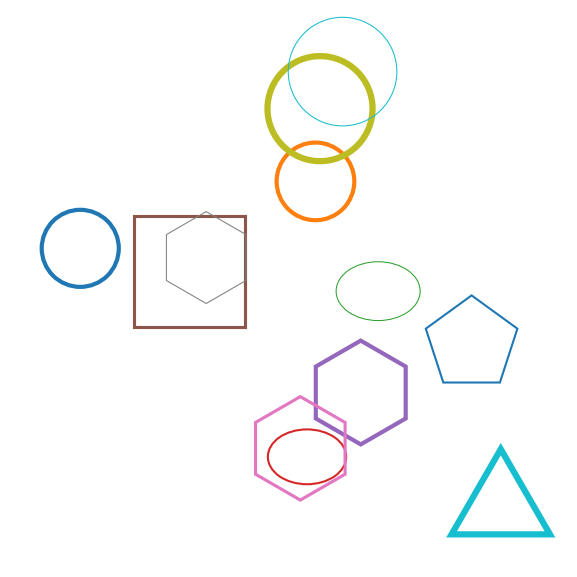[{"shape": "pentagon", "thickness": 1, "radius": 0.42, "center": [0.817, 0.404]}, {"shape": "circle", "thickness": 2, "radius": 0.33, "center": [0.139, 0.569]}, {"shape": "circle", "thickness": 2, "radius": 0.34, "center": [0.546, 0.685]}, {"shape": "oval", "thickness": 0.5, "radius": 0.36, "center": [0.655, 0.495]}, {"shape": "oval", "thickness": 1, "radius": 0.34, "center": [0.532, 0.208]}, {"shape": "hexagon", "thickness": 2, "radius": 0.45, "center": [0.625, 0.319]}, {"shape": "square", "thickness": 1.5, "radius": 0.48, "center": [0.328, 0.529]}, {"shape": "hexagon", "thickness": 1.5, "radius": 0.45, "center": [0.52, 0.223]}, {"shape": "hexagon", "thickness": 0.5, "radius": 0.4, "center": [0.357, 0.553]}, {"shape": "circle", "thickness": 3, "radius": 0.45, "center": [0.554, 0.811]}, {"shape": "circle", "thickness": 0.5, "radius": 0.47, "center": [0.593, 0.875]}, {"shape": "triangle", "thickness": 3, "radius": 0.49, "center": [0.867, 0.123]}]